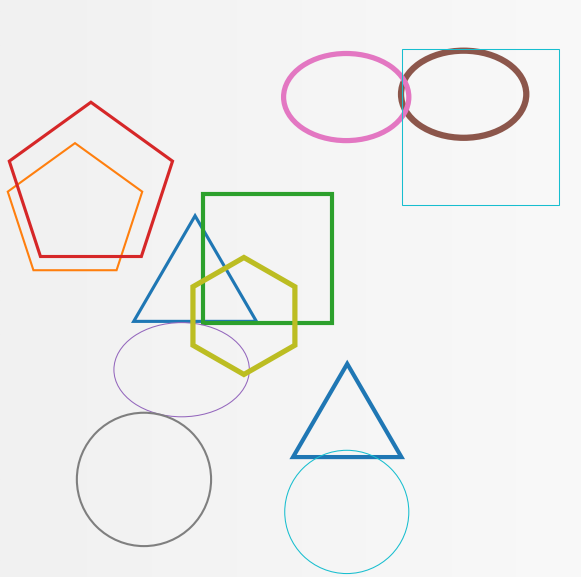[{"shape": "triangle", "thickness": 1.5, "radius": 0.61, "center": [0.336, 0.504]}, {"shape": "triangle", "thickness": 2, "radius": 0.54, "center": [0.597, 0.262]}, {"shape": "pentagon", "thickness": 1, "radius": 0.61, "center": [0.129, 0.63]}, {"shape": "square", "thickness": 2, "radius": 0.56, "center": [0.461, 0.552]}, {"shape": "pentagon", "thickness": 1.5, "radius": 0.74, "center": [0.156, 0.674]}, {"shape": "oval", "thickness": 0.5, "radius": 0.58, "center": [0.312, 0.359]}, {"shape": "oval", "thickness": 3, "radius": 0.54, "center": [0.798, 0.836]}, {"shape": "oval", "thickness": 2.5, "radius": 0.54, "center": [0.596, 0.831]}, {"shape": "circle", "thickness": 1, "radius": 0.58, "center": [0.248, 0.169]}, {"shape": "hexagon", "thickness": 2.5, "radius": 0.51, "center": [0.42, 0.452]}, {"shape": "square", "thickness": 0.5, "radius": 0.68, "center": [0.826, 0.78]}, {"shape": "circle", "thickness": 0.5, "radius": 0.53, "center": [0.597, 0.113]}]